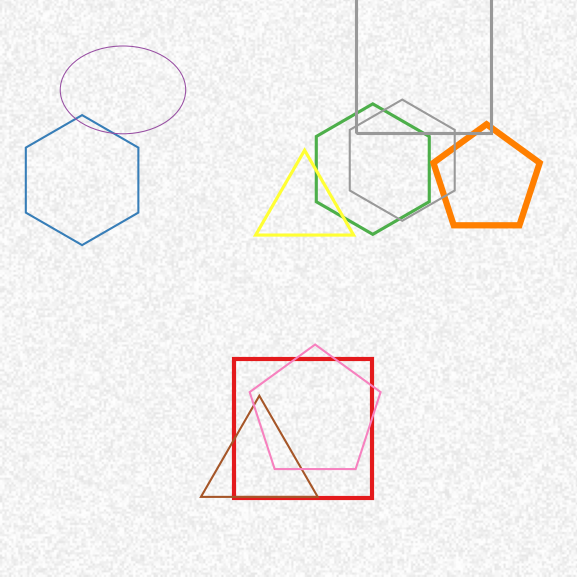[{"shape": "square", "thickness": 2, "radius": 0.6, "center": [0.525, 0.257]}, {"shape": "hexagon", "thickness": 1, "radius": 0.56, "center": [0.142, 0.687]}, {"shape": "hexagon", "thickness": 1.5, "radius": 0.56, "center": [0.646, 0.706]}, {"shape": "oval", "thickness": 0.5, "radius": 0.54, "center": [0.213, 0.843]}, {"shape": "pentagon", "thickness": 3, "radius": 0.48, "center": [0.843, 0.687]}, {"shape": "triangle", "thickness": 1.5, "radius": 0.49, "center": [0.527, 0.641]}, {"shape": "triangle", "thickness": 1, "radius": 0.58, "center": [0.449, 0.197]}, {"shape": "pentagon", "thickness": 1, "radius": 0.6, "center": [0.546, 0.283]}, {"shape": "hexagon", "thickness": 1, "radius": 0.52, "center": [0.697, 0.722]}, {"shape": "square", "thickness": 1.5, "radius": 0.58, "center": [0.733, 0.885]}]